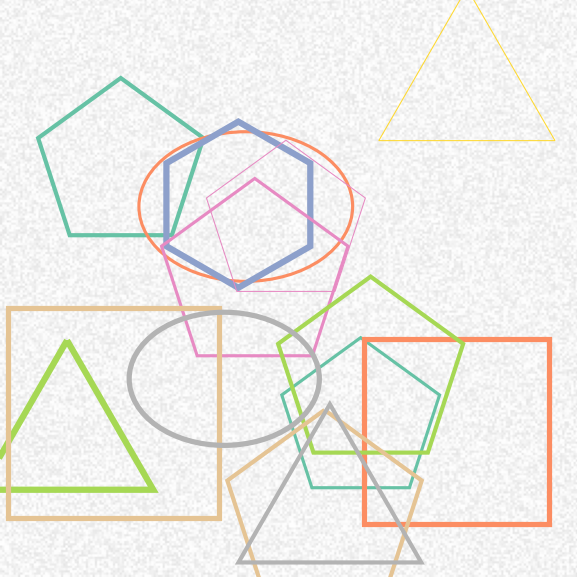[{"shape": "pentagon", "thickness": 1.5, "radius": 0.72, "center": [0.625, 0.271]}, {"shape": "pentagon", "thickness": 2, "radius": 0.75, "center": [0.209, 0.714]}, {"shape": "square", "thickness": 2.5, "radius": 0.8, "center": [0.791, 0.252]}, {"shape": "oval", "thickness": 1.5, "radius": 0.93, "center": [0.426, 0.642]}, {"shape": "hexagon", "thickness": 3, "radius": 0.72, "center": [0.413, 0.645]}, {"shape": "pentagon", "thickness": 0.5, "radius": 0.72, "center": [0.495, 0.612]}, {"shape": "pentagon", "thickness": 1.5, "radius": 0.85, "center": [0.441, 0.52]}, {"shape": "triangle", "thickness": 3, "radius": 0.86, "center": [0.116, 0.237]}, {"shape": "pentagon", "thickness": 2, "radius": 0.84, "center": [0.642, 0.352]}, {"shape": "triangle", "thickness": 0.5, "radius": 0.88, "center": [0.808, 0.844]}, {"shape": "pentagon", "thickness": 2, "radius": 0.88, "center": [0.562, 0.112]}, {"shape": "square", "thickness": 2.5, "radius": 0.91, "center": [0.196, 0.283]}, {"shape": "triangle", "thickness": 2, "radius": 0.91, "center": [0.571, 0.117]}, {"shape": "oval", "thickness": 2.5, "radius": 0.82, "center": [0.388, 0.343]}]